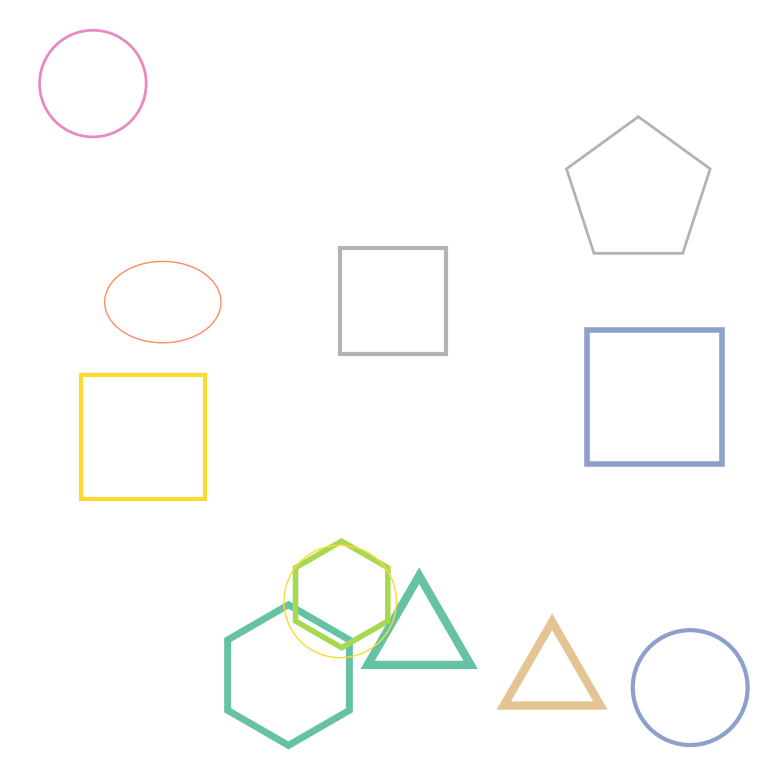[{"shape": "hexagon", "thickness": 2.5, "radius": 0.46, "center": [0.375, 0.123]}, {"shape": "triangle", "thickness": 3, "radius": 0.39, "center": [0.544, 0.175]}, {"shape": "oval", "thickness": 0.5, "radius": 0.38, "center": [0.211, 0.608]}, {"shape": "circle", "thickness": 1.5, "radius": 0.37, "center": [0.896, 0.107]}, {"shape": "square", "thickness": 2, "radius": 0.44, "center": [0.85, 0.484]}, {"shape": "circle", "thickness": 1, "radius": 0.35, "center": [0.121, 0.891]}, {"shape": "hexagon", "thickness": 2, "radius": 0.35, "center": [0.444, 0.228]}, {"shape": "circle", "thickness": 0.5, "radius": 0.37, "center": [0.442, 0.219]}, {"shape": "square", "thickness": 1.5, "radius": 0.4, "center": [0.185, 0.433]}, {"shape": "triangle", "thickness": 3, "radius": 0.36, "center": [0.717, 0.12]}, {"shape": "pentagon", "thickness": 1, "radius": 0.49, "center": [0.829, 0.75]}, {"shape": "square", "thickness": 1.5, "radius": 0.35, "center": [0.51, 0.609]}]